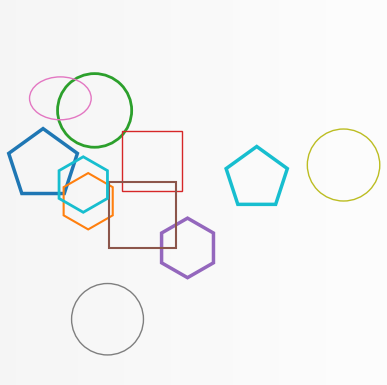[{"shape": "pentagon", "thickness": 2.5, "radius": 0.47, "center": [0.111, 0.573]}, {"shape": "hexagon", "thickness": 1.5, "radius": 0.37, "center": [0.228, 0.477]}, {"shape": "circle", "thickness": 2, "radius": 0.48, "center": [0.244, 0.713]}, {"shape": "square", "thickness": 1, "radius": 0.39, "center": [0.392, 0.581]}, {"shape": "hexagon", "thickness": 2.5, "radius": 0.39, "center": [0.484, 0.356]}, {"shape": "square", "thickness": 1.5, "radius": 0.43, "center": [0.368, 0.442]}, {"shape": "oval", "thickness": 1, "radius": 0.4, "center": [0.156, 0.745]}, {"shape": "circle", "thickness": 1, "radius": 0.46, "center": [0.277, 0.171]}, {"shape": "circle", "thickness": 1, "radius": 0.47, "center": [0.887, 0.571]}, {"shape": "hexagon", "thickness": 2, "radius": 0.36, "center": [0.215, 0.521]}, {"shape": "pentagon", "thickness": 2.5, "radius": 0.42, "center": [0.663, 0.536]}]